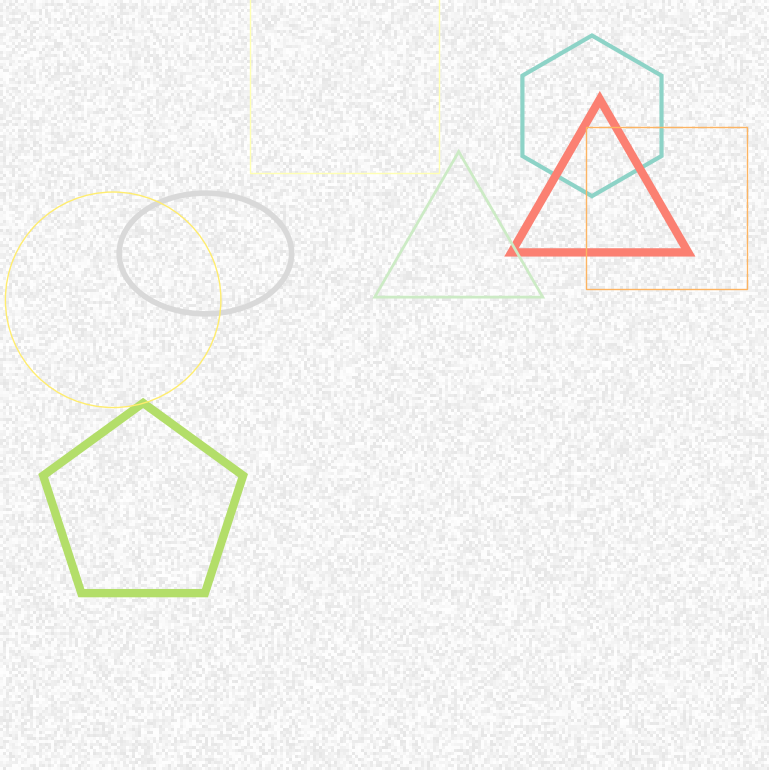[{"shape": "hexagon", "thickness": 1.5, "radius": 0.52, "center": [0.769, 0.85]}, {"shape": "square", "thickness": 0.5, "radius": 0.61, "center": [0.447, 0.898]}, {"shape": "triangle", "thickness": 3, "radius": 0.66, "center": [0.779, 0.738]}, {"shape": "square", "thickness": 0.5, "radius": 0.52, "center": [0.866, 0.73]}, {"shape": "pentagon", "thickness": 3, "radius": 0.68, "center": [0.186, 0.34]}, {"shape": "oval", "thickness": 2, "radius": 0.56, "center": [0.267, 0.671]}, {"shape": "triangle", "thickness": 1, "radius": 0.63, "center": [0.596, 0.677]}, {"shape": "circle", "thickness": 0.5, "radius": 0.7, "center": [0.147, 0.611]}]